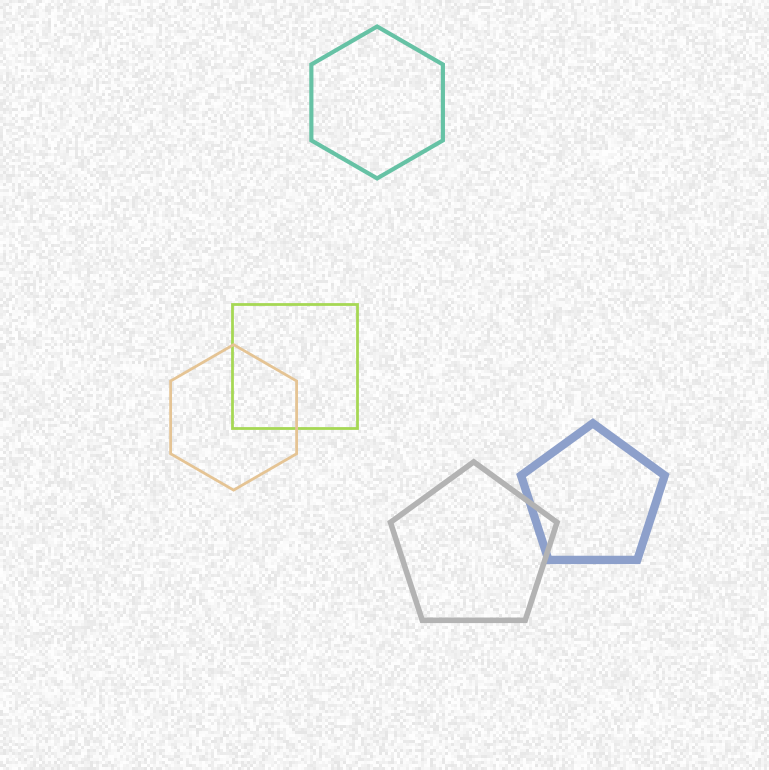[{"shape": "hexagon", "thickness": 1.5, "radius": 0.49, "center": [0.49, 0.867]}, {"shape": "pentagon", "thickness": 3, "radius": 0.49, "center": [0.77, 0.352]}, {"shape": "square", "thickness": 1, "radius": 0.4, "center": [0.382, 0.524]}, {"shape": "hexagon", "thickness": 1, "radius": 0.47, "center": [0.303, 0.458]}, {"shape": "pentagon", "thickness": 2, "radius": 0.57, "center": [0.615, 0.286]}]